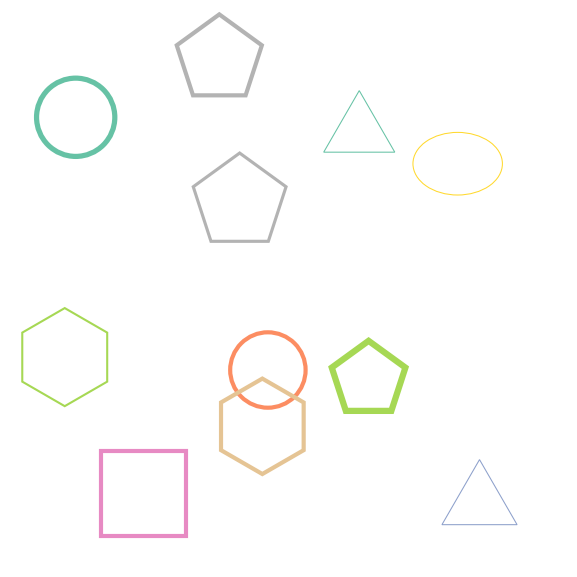[{"shape": "triangle", "thickness": 0.5, "radius": 0.36, "center": [0.622, 0.771]}, {"shape": "circle", "thickness": 2.5, "radius": 0.34, "center": [0.131, 0.796]}, {"shape": "circle", "thickness": 2, "radius": 0.33, "center": [0.464, 0.358]}, {"shape": "triangle", "thickness": 0.5, "radius": 0.38, "center": [0.83, 0.128]}, {"shape": "square", "thickness": 2, "radius": 0.37, "center": [0.248, 0.144]}, {"shape": "hexagon", "thickness": 1, "radius": 0.42, "center": [0.112, 0.381]}, {"shape": "pentagon", "thickness": 3, "radius": 0.34, "center": [0.638, 0.342]}, {"shape": "oval", "thickness": 0.5, "radius": 0.39, "center": [0.793, 0.716]}, {"shape": "hexagon", "thickness": 2, "radius": 0.41, "center": [0.454, 0.261]}, {"shape": "pentagon", "thickness": 2, "radius": 0.39, "center": [0.38, 0.897]}, {"shape": "pentagon", "thickness": 1.5, "radius": 0.42, "center": [0.415, 0.65]}]